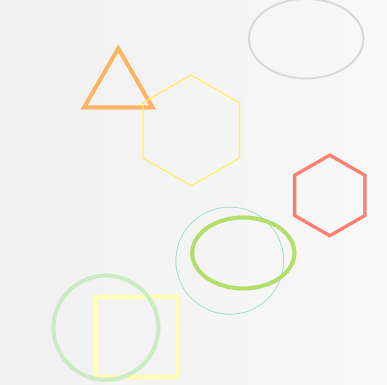[{"shape": "circle", "thickness": 0.5, "radius": 0.7, "center": [0.593, 0.323]}, {"shape": "square", "thickness": 3, "radius": 0.52, "center": [0.351, 0.124]}, {"shape": "hexagon", "thickness": 2.5, "radius": 0.52, "center": [0.851, 0.492]}, {"shape": "triangle", "thickness": 3, "radius": 0.51, "center": [0.305, 0.772]}, {"shape": "oval", "thickness": 3, "radius": 0.66, "center": [0.628, 0.343]}, {"shape": "oval", "thickness": 1.5, "radius": 0.74, "center": [0.79, 0.9]}, {"shape": "circle", "thickness": 3, "radius": 0.68, "center": [0.273, 0.149]}, {"shape": "hexagon", "thickness": 1, "radius": 0.72, "center": [0.493, 0.661]}]